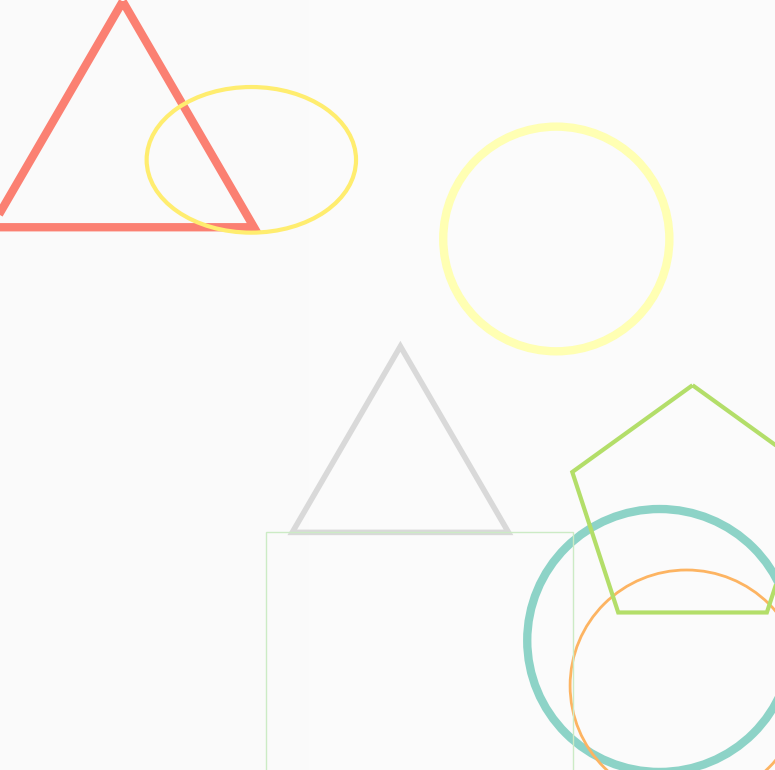[{"shape": "circle", "thickness": 3, "radius": 0.85, "center": [0.851, 0.168]}, {"shape": "circle", "thickness": 3, "radius": 0.73, "center": [0.718, 0.69]}, {"shape": "triangle", "thickness": 3, "radius": 0.98, "center": [0.158, 0.803]}, {"shape": "circle", "thickness": 1, "radius": 0.75, "center": [0.886, 0.109]}, {"shape": "pentagon", "thickness": 1.5, "radius": 0.82, "center": [0.894, 0.337]}, {"shape": "triangle", "thickness": 2, "radius": 0.81, "center": [0.517, 0.389]}, {"shape": "square", "thickness": 0.5, "radius": 0.99, "center": [0.541, 0.111]}, {"shape": "oval", "thickness": 1.5, "radius": 0.68, "center": [0.324, 0.792]}]